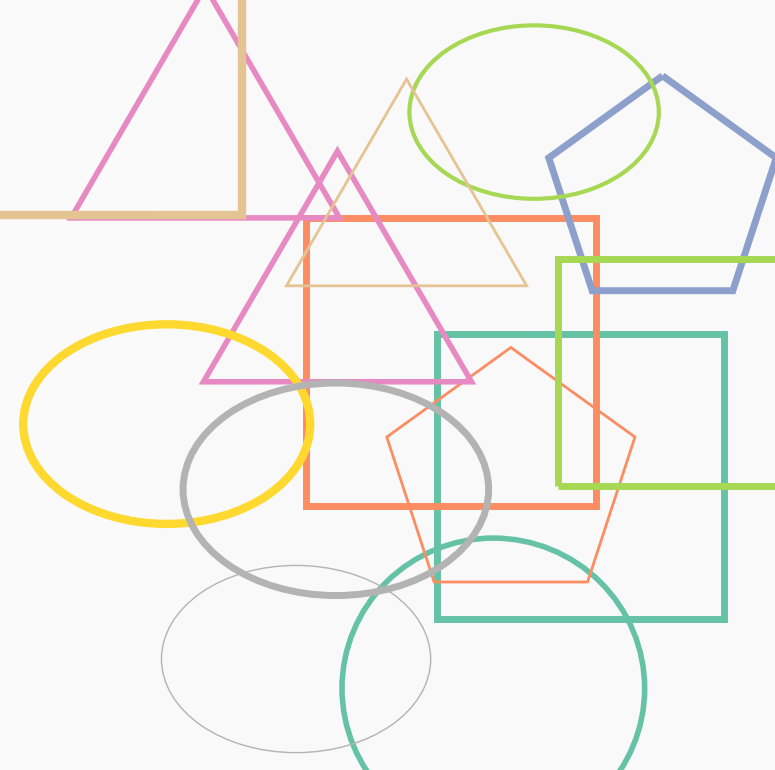[{"shape": "circle", "thickness": 2, "radius": 0.98, "center": [0.637, 0.106]}, {"shape": "square", "thickness": 2.5, "radius": 0.92, "center": [0.749, 0.382]}, {"shape": "pentagon", "thickness": 1, "radius": 0.84, "center": [0.659, 0.38]}, {"shape": "square", "thickness": 2.5, "radius": 0.94, "center": [0.581, 0.53]}, {"shape": "pentagon", "thickness": 2.5, "radius": 0.77, "center": [0.855, 0.747]}, {"shape": "triangle", "thickness": 2, "radius": 1.0, "center": [0.265, 0.817]}, {"shape": "triangle", "thickness": 2, "radius": 1.0, "center": [0.435, 0.604]}, {"shape": "square", "thickness": 2.5, "radius": 0.74, "center": [0.867, 0.517]}, {"shape": "oval", "thickness": 1.5, "radius": 0.8, "center": [0.689, 0.854]}, {"shape": "oval", "thickness": 3, "radius": 0.93, "center": [0.215, 0.449]}, {"shape": "square", "thickness": 3, "radius": 0.83, "center": [0.147, 0.886]}, {"shape": "triangle", "thickness": 1, "radius": 0.89, "center": [0.525, 0.718]}, {"shape": "oval", "thickness": 2.5, "radius": 0.99, "center": [0.433, 0.365]}, {"shape": "oval", "thickness": 0.5, "radius": 0.87, "center": [0.382, 0.144]}]